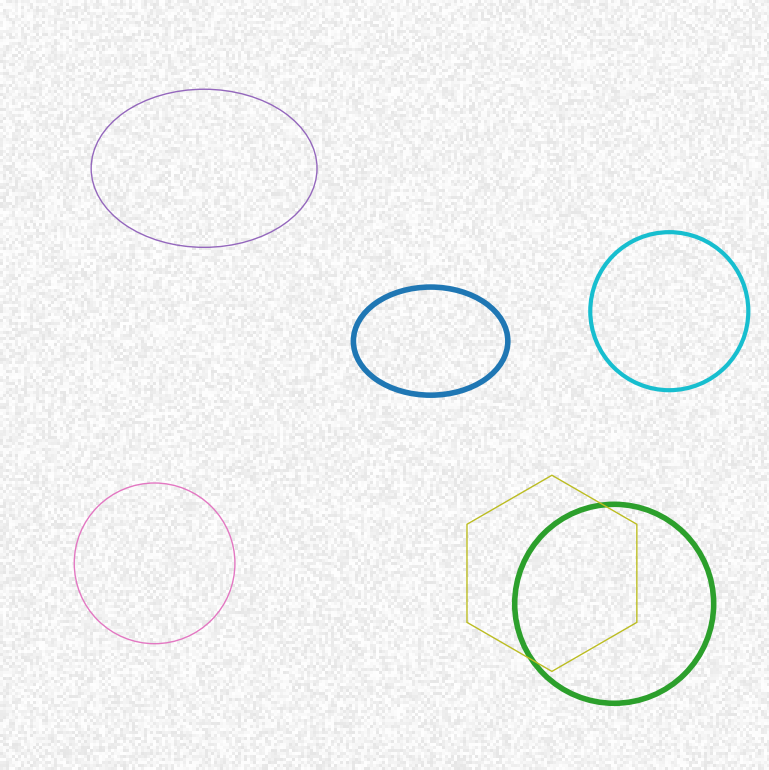[{"shape": "oval", "thickness": 2, "radius": 0.5, "center": [0.559, 0.557]}, {"shape": "circle", "thickness": 2, "radius": 0.65, "center": [0.798, 0.216]}, {"shape": "oval", "thickness": 0.5, "radius": 0.73, "center": [0.265, 0.781]}, {"shape": "circle", "thickness": 0.5, "radius": 0.52, "center": [0.201, 0.268]}, {"shape": "hexagon", "thickness": 0.5, "radius": 0.64, "center": [0.717, 0.255]}, {"shape": "circle", "thickness": 1.5, "radius": 0.51, "center": [0.869, 0.596]}]